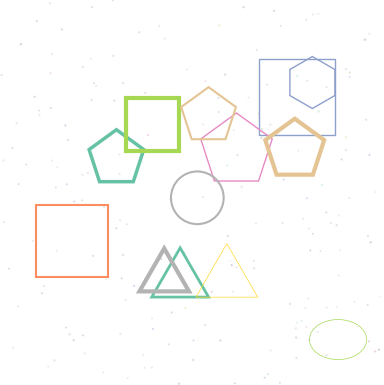[{"shape": "pentagon", "thickness": 2.5, "radius": 0.37, "center": [0.302, 0.588]}, {"shape": "triangle", "thickness": 2, "radius": 0.43, "center": [0.468, 0.271]}, {"shape": "square", "thickness": 1.5, "radius": 0.47, "center": [0.187, 0.374]}, {"shape": "square", "thickness": 1, "radius": 0.5, "center": [0.772, 0.748]}, {"shape": "hexagon", "thickness": 1, "radius": 0.34, "center": [0.811, 0.786]}, {"shape": "pentagon", "thickness": 1, "radius": 0.49, "center": [0.614, 0.609]}, {"shape": "square", "thickness": 3, "radius": 0.34, "center": [0.396, 0.676]}, {"shape": "oval", "thickness": 0.5, "radius": 0.37, "center": [0.878, 0.118]}, {"shape": "triangle", "thickness": 0.5, "radius": 0.46, "center": [0.589, 0.274]}, {"shape": "pentagon", "thickness": 1.5, "radius": 0.37, "center": [0.542, 0.699]}, {"shape": "pentagon", "thickness": 3, "radius": 0.4, "center": [0.766, 0.611]}, {"shape": "triangle", "thickness": 3, "radius": 0.37, "center": [0.427, 0.28]}, {"shape": "circle", "thickness": 1.5, "radius": 0.34, "center": [0.512, 0.486]}]